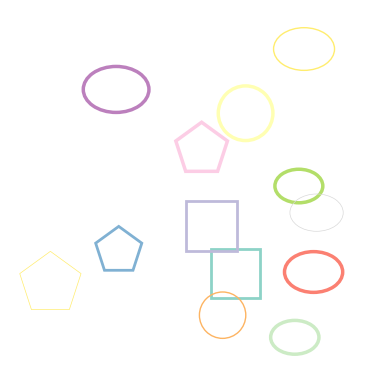[{"shape": "square", "thickness": 2, "radius": 0.32, "center": [0.611, 0.289]}, {"shape": "circle", "thickness": 2.5, "radius": 0.35, "center": [0.638, 0.706]}, {"shape": "square", "thickness": 2, "radius": 0.33, "center": [0.549, 0.412]}, {"shape": "oval", "thickness": 2.5, "radius": 0.38, "center": [0.815, 0.293]}, {"shape": "pentagon", "thickness": 2, "radius": 0.32, "center": [0.308, 0.349]}, {"shape": "circle", "thickness": 1, "radius": 0.3, "center": [0.578, 0.181]}, {"shape": "oval", "thickness": 2.5, "radius": 0.31, "center": [0.776, 0.517]}, {"shape": "pentagon", "thickness": 2.5, "radius": 0.35, "center": [0.524, 0.612]}, {"shape": "oval", "thickness": 0.5, "radius": 0.35, "center": [0.822, 0.448]}, {"shape": "oval", "thickness": 2.5, "radius": 0.43, "center": [0.302, 0.768]}, {"shape": "oval", "thickness": 2.5, "radius": 0.31, "center": [0.766, 0.124]}, {"shape": "oval", "thickness": 1, "radius": 0.4, "center": [0.79, 0.873]}, {"shape": "pentagon", "thickness": 0.5, "radius": 0.42, "center": [0.131, 0.263]}]